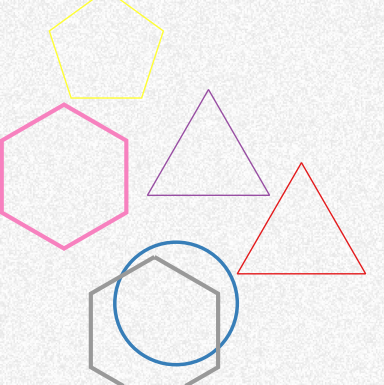[{"shape": "triangle", "thickness": 1, "radius": 0.96, "center": [0.783, 0.385]}, {"shape": "circle", "thickness": 2.5, "radius": 0.8, "center": [0.457, 0.212]}, {"shape": "triangle", "thickness": 1, "radius": 0.92, "center": [0.542, 0.584]}, {"shape": "pentagon", "thickness": 1, "radius": 0.78, "center": [0.276, 0.871]}, {"shape": "hexagon", "thickness": 3, "radius": 0.93, "center": [0.166, 0.541]}, {"shape": "hexagon", "thickness": 3, "radius": 0.95, "center": [0.401, 0.142]}]